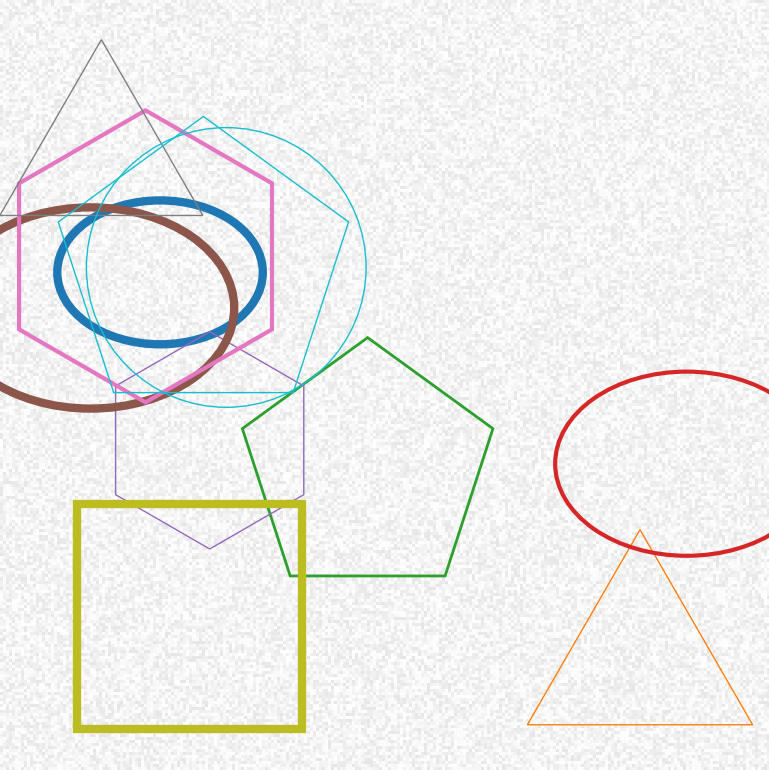[{"shape": "oval", "thickness": 3, "radius": 0.67, "center": [0.208, 0.646]}, {"shape": "triangle", "thickness": 0.5, "radius": 0.84, "center": [0.831, 0.143]}, {"shape": "pentagon", "thickness": 1, "radius": 0.86, "center": [0.477, 0.39]}, {"shape": "oval", "thickness": 1.5, "radius": 0.85, "center": [0.892, 0.398]}, {"shape": "hexagon", "thickness": 0.5, "radius": 0.71, "center": [0.272, 0.428]}, {"shape": "oval", "thickness": 3, "radius": 0.93, "center": [0.118, 0.6]}, {"shape": "hexagon", "thickness": 1.5, "radius": 0.95, "center": [0.189, 0.667]}, {"shape": "triangle", "thickness": 0.5, "radius": 0.76, "center": [0.132, 0.796]}, {"shape": "square", "thickness": 3, "radius": 0.73, "center": [0.246, 0.2]}, {"shape": "pentagon", "thickness": 0.5, "radius": 0.99, "center": [0.264, 0.651]}, {"shape": "circle", "thickness": 0.5, "radius": 0.91, "center": [0.294, 0.653]}]